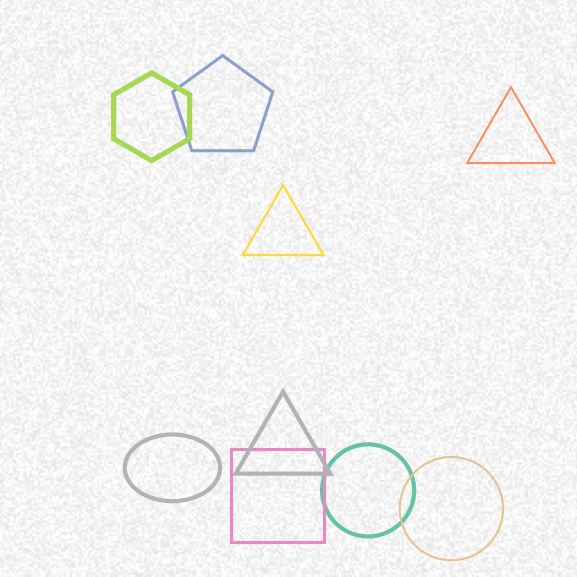[{"shape": "circle", "thickness": 2, "radius": 0.4, "center": [0.637, 0.15]}, {"shape": "triangle", "thickness": 1, "radius": 0.44, "center": [0.885, 0.761]}, {"shape": "pentagon", "thickness": 1.5, "radius": 0.46, "center": [0.386, 0.812]}, {"shape": "square", "thickness": 1.5, "radius": 0.4, "center": [0.481, 0.142]}, {"shape": "hexagon", "thickness": 2.5, "radius": 0.38, "center": [0.263, 0.797]}, {"shape": "triangle", "thickness": 1, "radius": 0.4, "center": [0.49, 0.598]}, {"shape": "circle", "thickness": 1, "radius": 0.45, "center": [0.782, 0.118]}, {"shape": "oval", "thickness": 2, "radius": 0.41, "center": [0.299, 0.189]}, {"shape": "triangle", "thickness": 2, "radius": 0.47, "center": [0.49, 0.226]}]